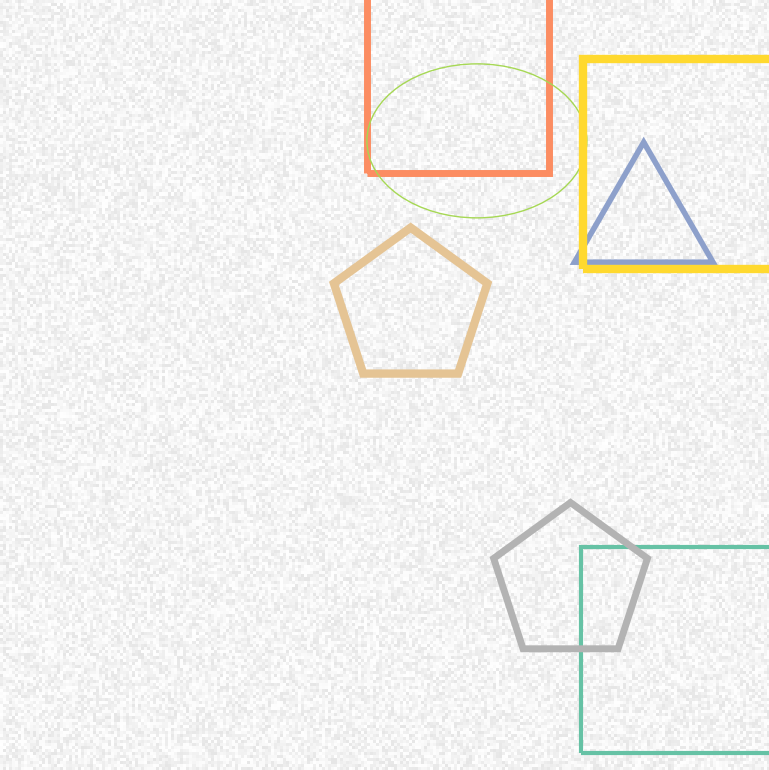[{"shape": "square", "thickness": 1.5, "radius": 0.67, "center": [0.888, 0.156]}, {"shape": "square", "thickness": 2.5, "radius": 0.59, "center": [0.595, 0.893]}, {"shape": "triangle", "thickness": 2, "radius": 0.52, "center": [0.836, 0.711]}, {"shape": "oval", "thickness": 0.5, "radius": 0.71, "center": [0.619, 0.817]}, {"shape": "square", "thickness": 3, "radius": 0.68, "center": [0.893, 0.787]}, {"shape": "pentagon", "thickness": 3, "radius": 0.52, "center": [0.533, 0.6]}, {"shape": "pentagon", "thickness": 2.5, "radius": 0.52, "center": [0.741, 0.242]}]